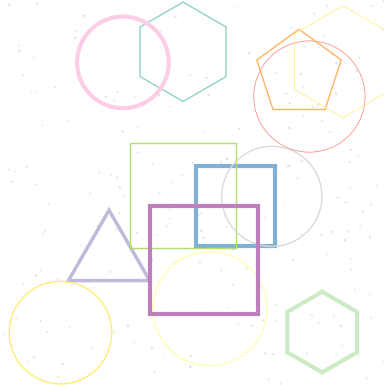[{"shape": "hexagon", "thickness": 1, "radius": 0.64, "center": [0.476, 0.865]}, {"shape": "circle", "thickness": 1, "radius": 0.74, "center": [0.545, 0.198]}, {"shape": "triangle", "thickness": 2.5, "radius": 0.61, "center": [0.283, 0.332]}, {"shape": "circle", "thickness": 0.5, "radius": 0.72, "center": [0.804, 0.749]}, {"shape": "square", "thickness": 3, "radius": 0.52, "center": [0.612, 0.465]}, {"shape": "pentagon", "thickness": 1, "radius": 0.58, "center": [0.777, 0.809]}, {"shape": "square", "thickness": 1, "radius": 0.68, "center": [0.475, 0.491]}, {"shape": "circle", "thickness": 3, "radius": 0.59, "center": [0.319, 0.838]}, {"shape": "circle", "thickness": 1, "radius": 0.65, "center": [0.706, 0.49]}, {"shape": "square", "thickness": 3, "radius": 0.7, "center": [0.529, 0.324]}, {"shape": "hexagon", "thickness": 3, "radius": 0.52, "center": [0.837, 0.137]}, {"shape": "hexagon", "thickness": 0.5, "radius": 0.73, "center": [0.891, 0.84]}, {"shape": "circle", "thickness": 1, "radius": 0.67, "center": [0.157, 0.136]}]